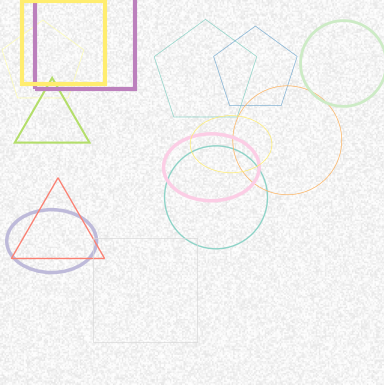[{"shape": "pentagon", "thickness": 0.5, "radius": 0.7, "center": [0.534, 0.81]}, {"shape": "circle", "thickness": 1, "radius": 0.67, "center": [0.561, 0.487]}, {"shape": "pentagon", "thickness": 0.5, "radius": 0.56, "center": [0.112, 0.836]}, {"shape": "oval", "thickness": 2.5, "radius": 0.58, "center": [0.134, 0.374]}, {"shape": "triangle", "thickness": 1, "radius": 0.7, "center": [0.151, 0.399]}, {"shape": "pentagon", "thickness": 0.5, "radius": 0.57, "center": [0.663, 0.818]}, {"shape": "circle", "thickness": 0.5, "radius": 0.71, "center": [0.746, 0.636]}, {"shape": "triangle", "thickness": 1.5, "radius": 0.56, "center": [0.135, 0.686]}, {"shape": "oval", "thickness": 2.5, "radius": 0.62, "center": [0.549, 0.565]}, {"shape": "square", "thickness": 0.5, "radius": 0.67, "center": [0.376, 0.247]}, {"shape": "square", "thickness": 3, "radius": 0.65, "center": [0.221, 0.899]}, {"shape": "circle", "thickness": 2, "radius": 0.56, "center": [0.892, 0.835]}, {"shape": "square", "thickness": 3, "radius": 0.54, "center": [0.165, 0.89]}, {"shape": "oval", "thickness": 0.5, "radius": 0.53, "center": [0.6, 0.625]}]